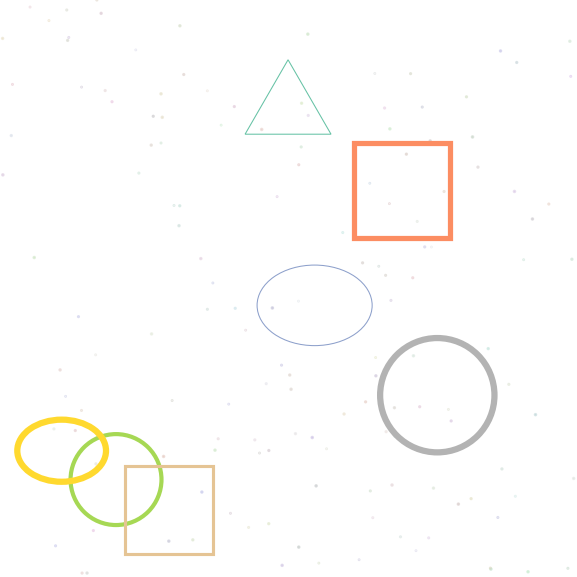[{"shape": "triangle", "thickness": 0.5, "radius": 0.43, "center": [0.499, 0.81]}, {"shape": "square", "thickness": 2.5, "radius": 0.41, "center": [0.696, 0.669]}, {"shape": "oval", "thickness": 0.5, "radius": 0.5, "center": [0.545, 0.47]}, {"shape": "circle", "thickness": 2, "radius": 0.39, "center": [0.201, 0.169]}, {"shape": "oval", "thickness": 3, "radius": 0.38, "center": [0.107, 0.219]}, {"shape": "square", "thickness": 1.5, "radius": 0.38, "center": [0.293, 0.116]}, {"shape": "circle", "thickness": 3, "radius": 0.49, "center": [0.757, 0.315]}]